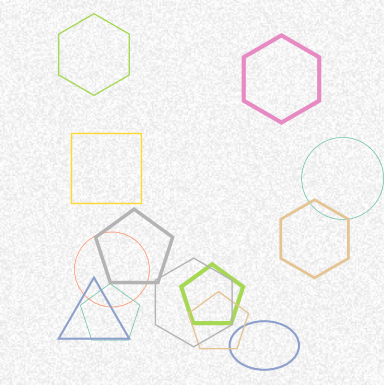[{"shape": "pentagon", "thickness": 0.5, "radius": 0.41, "center": [0.286, 0.182]}, {"shape": "circle", "thickness": 0.5, "radius": 0.53, "center": [0.89, 0.536]}, {"shape": "circle", "thickness": 0.5, "radius": 0.49, "center": [0.291, 0.3]}, {"shape": "triangle", "thickness": 1.5, "radius": 0.53, "center": [0.244, 0.173]}, {"shape": "oval", "thickness": 1.5, "radius": 0.45, "center": [0.687, 0.103]}, {"shape": "hexagon", "thickness": 3, "radius": 0.57, "center": [0.731, 0.795]}, {"shape": "pentagon", "thickness": 3, "radius": 0.42, "center": [0.551, 0.229]}, {"shape": "hexagon", "thickness": 1, "radius": 0.53, "center": [0.244, 0.858]}, {"shape": "square", "thickness": 1, "radius": 0.46, "center": [0.276, 0.564]}, {"shape": "pentagon", "thickness": 1, "radius": 0.41, "center": [0.568, 0.161]}, {"shape": "hexagon", "thickness": 2, "radius": 0.51, "center": [0.817, 0.38]}, {"shape": "pentagon", "thickness": 2.5, "radius": 0.53, "center": [0.348, 0.351]}, {"shape": "hexagon", "thickness": 1, "radius": 0.58, "center": [0.503, 0.214]}]